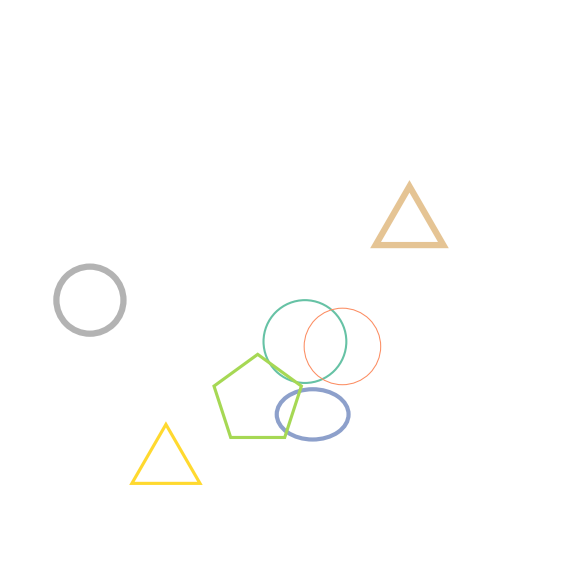[{"shape": "circle", "thickness": 1, "radius": 0.36, "center": [0.528, 0.408]}, {"shape": "circle", "thickness": 0.5, "radius": 0.33, "center": [0.593, 0.399]}, {"shape": "oval", "thickness": 2, "radius": 0.31, "center": [0.541, 0.282]}, {"shape": "pentagon", "thickness": 1.5, "radius": 0.4, "center": [0.446, 0.306]}, {"shape": "triangle", "thickness": 1.5, "radius": 0.34, "center": [0.287, 0.196]}, {"shape": "triangle", "thickness": 3, "radius": 0.34, "center": [0.709, 0.609]}, {"shape": "circle", "thickness": 3, "radius": 0.29, "center": [0.156, 0.479]}]